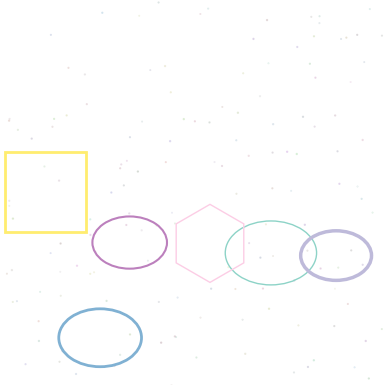[{"shape": "oval", "thickness": 1, "radius": 0.59, "center": [0.704, 0.343]}, {"shape": "oval", "thickness": 2.5, "radius": 0.46, "center": [0.873, 0.336]}, {"shape": "oval", "thickness": 2, "radius": 0.54, "center": [0.26, 0.123]}, {"shape": "hexagon", "thickness": 1, "radius": 0.51, "center": [0.545, 0.368]}, {"shape": "oval", "thickness": 1.5, "radius": 0.48, "center": [0.337, 0.37]}, {"shape": "square", "thickness": 2, "radius": 0.52, "center": [0.118, 0.501]}]